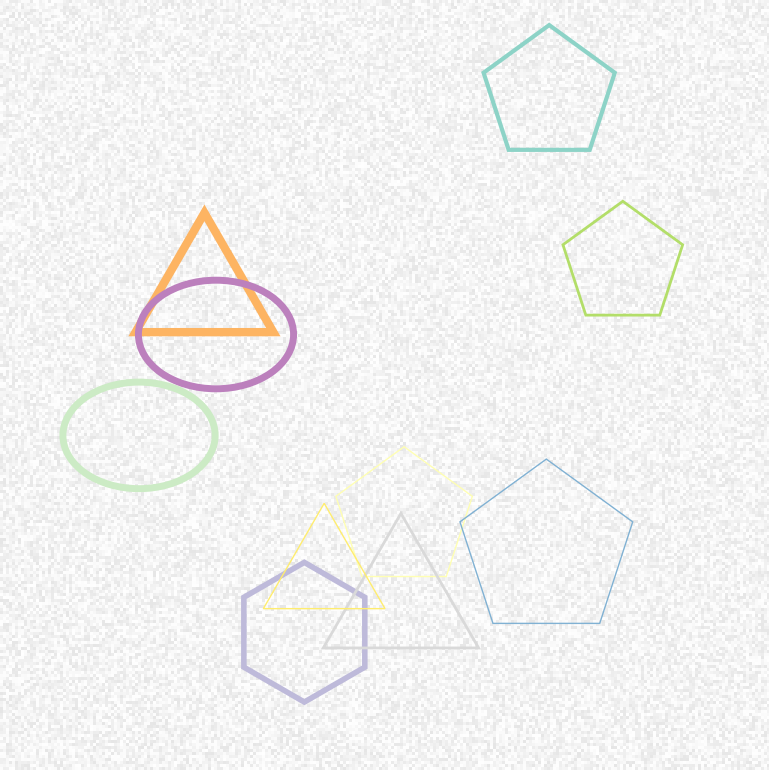[{"shape": "pentagon", "thickness": 1.5, "radius": 0.45, "center": [0.713, 0.878]}, {"shape": "pentagon", "thickness": 0.5, "radius": 0.47, "center": [0.525, 0.327]}, {"shape": "hexagon", "thickness": 2, "radius": 0.45, "center": [0.395, 0.179]}, {"shape": "pentagon", "thickness": 0.5, "radius": 0.59, "center": [0.71, 0.286]}, {"shape": "triangle", "thickness": 3, "radius": 0.52, "center": [0.266, 0.62]}, {"shape": "pentagon", "thickness": 1, "radius": 0.41, "center": [0.809, 0.657]}, {"shape": "triangle", "thickness": 1, "radius": 0.58, "center": [0.521, 0.217]}, {"shape": "oval", "thickness": 2.5, "radius": 0.5, "center": [0.281, 0.566]}, {"shape": "oval", "thickness": 2.5, "radius": 0.49, "center": [0.181, 0.435]}, {"shape": "triangle", "thickness": 0.5, "radius": 0.46, "center": [0.421, 0.255]}]